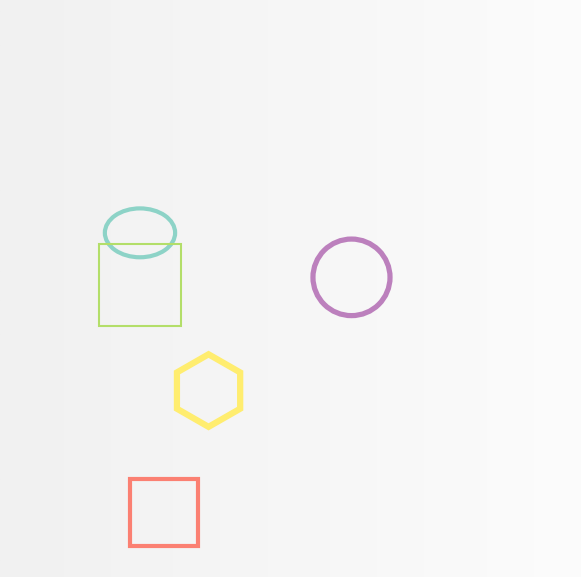[{"shape": "oval", "thickness": 2, "radius": 0.3, "center": [0.241, 0.596]}, {"shape": "square", "thickness": 2, "radius": 0.29, "center": [0.282, 0.112]}, {"shape": "square", "thickness": 1, "radius": 0.35, "center": [0.241, 0.506]}, {"shape": "circle", "thickness": 2.5, "radius": 0.33, "center": [0.605, 0.519]}, {"shape": "hexagon", "thickness": 3, "radius": 0.31, "center": [0.359, 0.323]}]